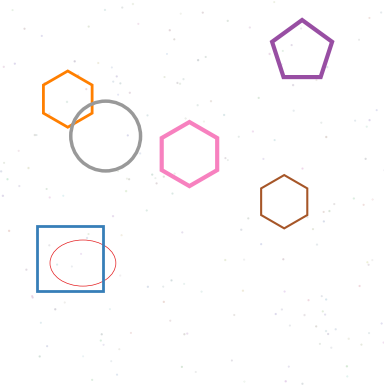[{"shape": "oval", "thickness": 0.5, "radius": 0.43, "center": [0.215, 0.317]}, {"shape": "square", "thickness": 2, "radius": 0.43, "center": [0.182, 0.329]}, {"shape": "pentagon", "thickness": 3, "radius": 0.41, "center": [0.785, 0.866]}, {"shape": "hexagon", "thickness": 2, "radius": 0.37, "center": [0.176, 0.743]}, {"shape": "hexagon", "thickness": 1.5, "radius": 0.35, "center": [0.738, 0.476]}, {"shape": "hexagon", "thickness": 3, "radius": 0.42, "center": [0.492, 0.6]}, {"shape": "circle", "thickness": 2.5, "radius": 0.45, "center": [0.274, 0.647]}]